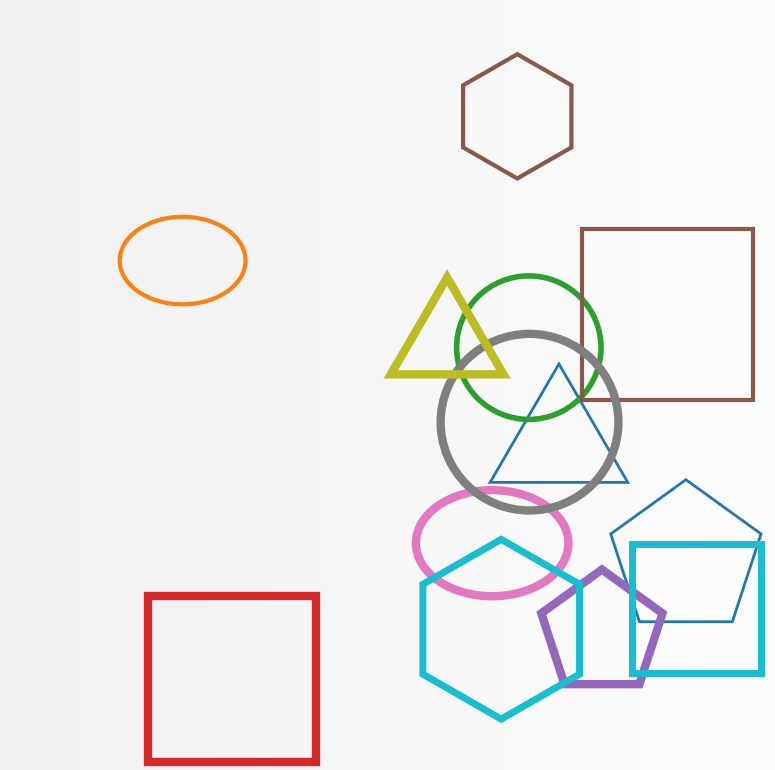[{"shape": "pentagon", "thickness": 1, "radius": 0.51, "center": [0.885, 0.275]}, {"shape": "triangle", "thickness": 1, "radius": 0.51, "center": [0.721, 0.425]}, {"shape": "oval", "thickness": 1.5, "radius": 0.41, "center": [0.236, 0.662]}, {"shape": "circle", "thickness": 2, "radius": 0.47, "center": [0.682, 0.549]}, {"shape": "square", "thickness": 3, "radius": 0.54, "center": [0.299, 0.118]}, {"shape": "pentagon", "thickness": 3, "radius": 0.41, "center": [0.777, 0.178]}, {"shape": "hexagon", "thickness": 1.5, "radius": 0.4, "center": [0.667, 0.849]}, {"shape": "square", "thickness": 1.5, "radius": 0.55, "center": [0.861, 0.592]}, {"shape": "oval", "thickness": 3, "radius": 0.49, "center": [0.635, 0.295]}, {"shape": "circle", "thickness": 3, "radius": 0.57, "center": [0.683, 0.452]}, {"shape": "triangle", "thickness": 3, "radius": 0.42, "center": [0.577, 0.556]}, {"shape": "hexagon", "thickness": 2.5, "radius": 0.58, "center": [0.647, 0.183]}, {"shape": "square", "thickness": 2.5, "radius": 0.42, "center": [0.899, 0.21]}]